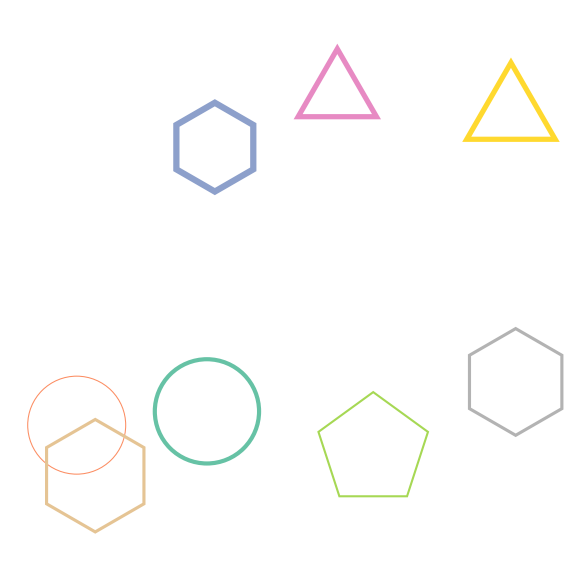[{"shape": "circle", "thickness": 2, "radius": 0.45, "center": [0.358, 0.287]}, {"shape": "circle", "thickness": 0.5, "radius": 0.42, "center": [0.133, 0.263]}, {"shape": "hexagon", "thickness": 3, "radius": 0.38, "center": [0.372, 0.744]}, {"shape": "triangle", "thickness": 2.5, "radius": 0.39, "center": [0.584, 0.836]}, {"shape": "pentagon", "thickness": 1, "radius": 0.5, "center": [0.646, 0.22]}, {"shape": "triangle", "thickness": 2.5, "radius": 0.44, "center": [0.885, 0.802]}, {"shape": "hexagon", "thickness": 1.5, "radius": 0.49, "center": [0.165, 0.175]}, {"shape": "hexagon", "thickness": 1.5, "radius": 0.46, "center": [0.893, 0.338]}]